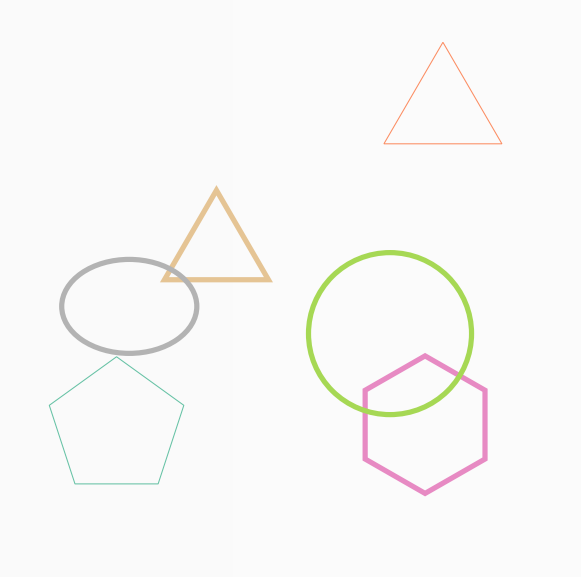[{"shape": "pentagon", "thickness": 0.5, "radius": 0.61, "center": [0.201, 0.26]}, {"shape": "triangle", "thickness": 0.5, "radius": 0.59, "center": [0.762, 0.809]}, {"shape": "hexagon", "thickness": 2.5, "radius": 0.6, "center": [0.731, 0.264]}, {"shape": "circle", "thickness": 2.5, "radius": 0.7, "center": [0.671, 0.421]}, {"shape": "triangle", "thickness": 2.5, "radius": 0.52, "center": [0.372, 0.566]}, {"shape": "oval", "thickness": 2.5, "radius": 0.58, "center": [0.222, 0.469]}]